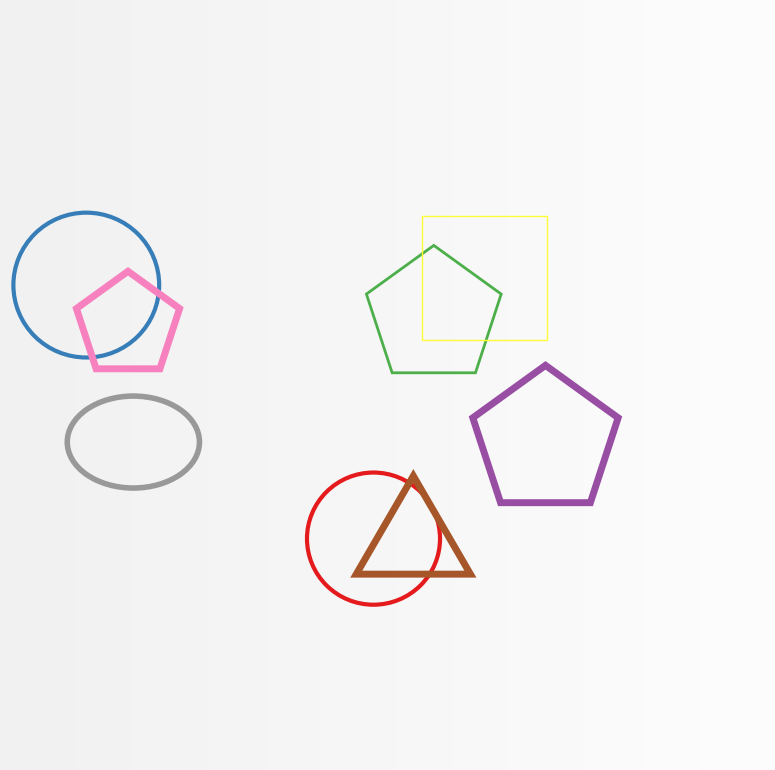[{"shape": "circle", "thickness": 1.5, "radius": 0.43, "center": [0.482, 0.3]}, {"shape": "circle", "thickness": 1.5, "radius": 0.47, "center": [0.111, 0.63]}, {"shape": "pentagon", "thickness": 1, "radius": 0.46, "center": [0.56, 0.59]}, {"shape": "pentagon", "thickness": 2.5, "radius": 0.49, "center": [0.704, 0.427]}, {"shape": "square", "thickness": 0.5, "radius": 0.4, "center": [0.625, 0.639]}, {"shape": "triangle", "thickness": 2.5, "radius": 0.43, "center": [0.533, 0.297]}, {"shape": "pentagon", "thickness": 2.5, "radius": 0.35, "center": [0.165, 0.578]}, {"shape": "oval", "thickness": 2, "radius": 0.43, "center": [0.172, 0.426]}]